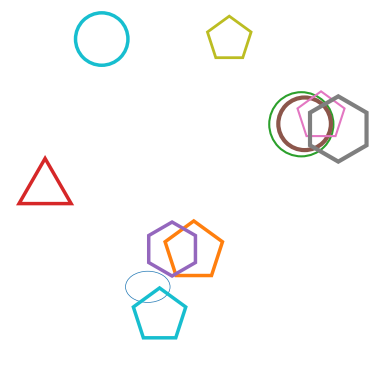[{"shape": "oval", "thickness": 0.5, "radius": 0.29, "center": [0.384, 0.255]}, {"shape": "pentagon", "thickness": 2.5, "radius": 0.39, "center": [0.503, 0.348]}, {"shape": "circle", "thickness": 1.5, "radius": 0.42, "center": [0.783, 0.677]}, {"shape": "triangle", "thickness": 2.5, "radius": 0.39, "center": [0.117, 0.51]}, {"shape": "hexagon", "thickness": 2.5, "radius": 0.35, "center": [0.447, 0.353]}, {"shape": "circle", "thickness": 3, "radius": 0.34, "center": [0.791, 0.678]}, {"shape": "pentagon", "thickness": 1.5, "radius": 0.32, "center": [0.834, 0.698]}, {"shape": "hexagon", "thickness": 3, "radius": 0.42, "center": [0.879, 0.665]}, {"shape": "pentagon", "thickness": 2, "radius": 0.3, "center": [0.596, 0.898]}, {"shape": "circle", "thickness": 2.5, "radius": 0.34, "center": [0.264, 0.899]}, {"shape": "pentagon", "thickness": 2.5, "radius": 0.36, "center": [0.414, 0.18]}]